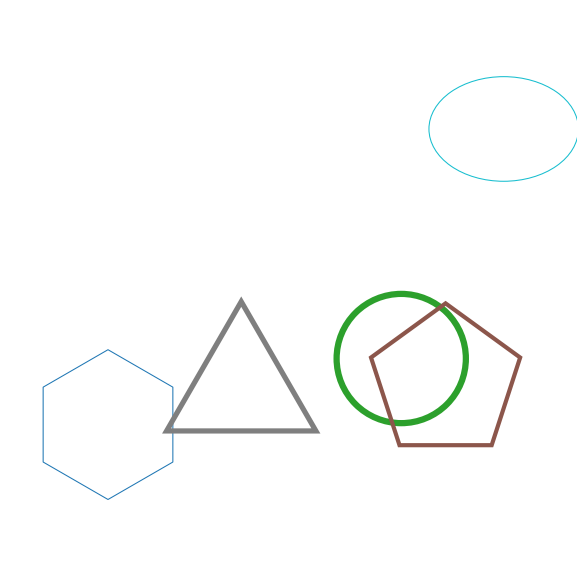[{"shape": "hexagon", "thickness": 0.5, "radius": 0.65, "center": [0.187, 0.264]}, {"shape": "circle", "thickness": 3, "radius": 0.56, "center": [0.695, 0.378]}, {"shape": "pentagon", "thickness": 2, "radius": 0.68, "center": [0.772, 0.338]}, {"shape": "triangle", "thickness": 2.5, "radius": 0.75, "center": [0.418, 0.328]}, {"shape": "oval", "thickness": 0.5, "radius": 0.65, "center": [0.872, 0.776]}]